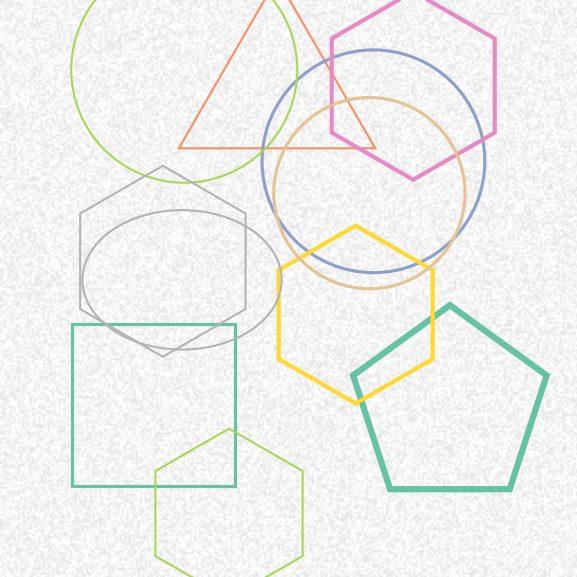[{"shape": "pentagon", "thickness": 3, "radius": 0.88, "center": [0.779, 0.295]}, {"shape": "square", "thickness": 1.5, "radius": 0.7, "center": [0.266, 0.298]}, {"shape": "triangle", "thickness": 1, "radius": 0.98, "center": [0.48, 0.84]}, {"shape": "circle", "thickness": 1.5, "radius": 0.96, "center": [0.647, 0.72]}, {"shape": "hexagon", "thickness": 2, "radius": 0.81, "center": [0.716, 0.851]}, {"shape": "hexagon", "thickness": 1, "radius": 0.74, "center": [0.397, 0.11]}, {"shape": "circle", "thickness": 1, "radius": 0.98, "center": [0.319, 0.878]}, {"shape": "hexagon", "thickness": 2, "radius": 0.77, "center": [0.616, 0.454]}, {"shape": "circle", "thickness": 1.5, "radius": 0.83, "center": [0.64, 0.665]}, {"shape": "oval", "thickness": 1, "radius": 0.86, "center": [0.315, 0.515]}, {"shape": "hexagon", "thickness": 1, "radius": 0.83, "center": [0.282, 0.547]}]